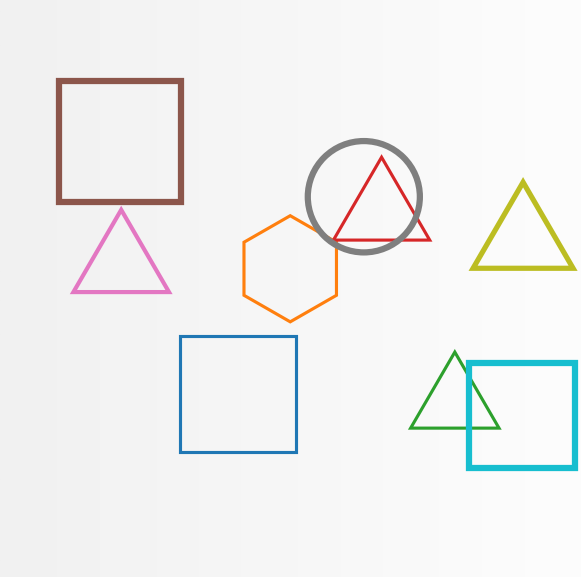[{"shape": "square", "thickness": 1.5, "radius": 0.5, "center": [0.41, 0.317]}, {"shape": "hexagon", "thickness": 1.5, "radius": 0.46, "center": [0.499, 0.534]}, {"shape": "triangle", "thickness": 1.5, "radius": 0.44, "center": [0.782, 0.302]}, {"shape": "triangle", "thickness": 1.5, "radius": 0.48, "center": [0.656, 0.631]}, {"shape": "square", "thickness": 3, "radius": 0.52, "center": [0.206, 0.755]}, {"shape": "triangle", "thickness": 2, "radius": 0.47, "center": [0.209, 0.541]}, {"shape": "circle", "thickness": 3, "radius": 0.48, "center": [0.626, 0.658]}, {"shape": "triangle", "thickness": 2.5, "radius": 0.5, "center": [0.9, 0.584]}, {"shape": "square", "thickness": 3, "radius": 0.45, "center": [0.898, 0.279]}]